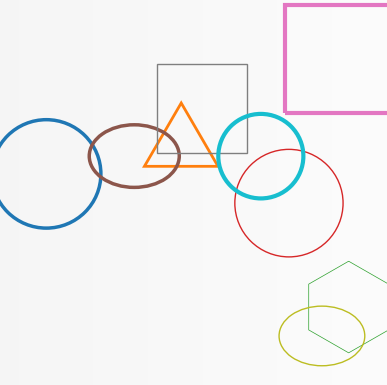[{"shape": "circle", "thickness": 2.5, "radius": 0.7, "center": [0.12, 0.548]}, {"shape": "triangle", "thickness": 2, "radius": 0.55, "center": [0.468, 0.623]}, {"shape": "hexagon", "thickness": 0.5, "radius": 0.59, "center": [0.9, 0.203]}, {"shape": "circle", "thickness": 1, "radius": 0.7, "center": [0.746, 0.472]}, {"shape": "oval", "thickness": 2.5, "radius": 0.58, "center": [0.346, 0.595]}, {"shape": "square", "thickness": 3, "radius": 0.7, "center": [0.875, 0.846]}, {"shape": "square", "thickness": 1, "radius": 0.58, "center": [0.522, 0.718]}, {"shape": "oval", "thickness": 1, "radius": 0.55, "center": [0.831, 0.127]}, {"shape": "circle", "thickness": 3, "radius": 0.55, "center": [0.673, 0.594]}]